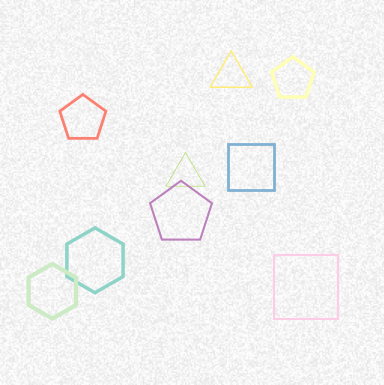[{"shape": "hexagon", "thickness": 2.5, "radius": 0.42, "center": [0.247, 0.324]}, {"shape": "pentagon", "thickness": 2.5, "radius": 0.29, "center": [0.761, 0.795]}, {"shape": "pentagon", "thickness": 2, "radius": 0.31, "center": [0.215, 0.692]}, {"shape": "square", "thickness": 2, "radius": 0.3, "center": [0.651, 0.566]}, {"shape": "triangle", "thickness": 0.5, "radius": 0.29, "center": [0.482, 0.546]}, {"shape": "square", "thickness": 1.5, "radius": 0.42, "center": [0.794, 0.254]}, {"shape": "pentagon", "thickness": 1.5, "radius": 0.42, "center": [0.47, 0.446]}, {"shape": "hexagon", "thickness": 3, "radius": 0.36, "center": [0.136, 0.243]}, {"shape": "triangle", "thickness": 1, "radius": 0.32, "center": [0.601, 0.805]}]